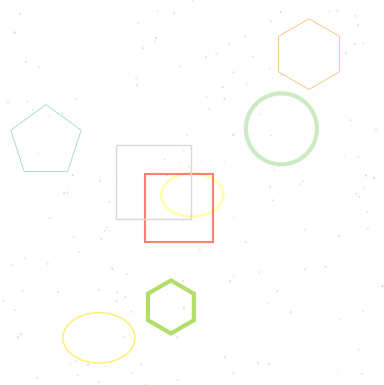[{"shape": "pentagon", "thickness": 0.5, "radius": 0.48, "center": [0.119, 0.632]}, {"shape": "oval", "thickness": 2, "radius": 0.4, "center": [0.499, 0.494]}, {"shape": "square", "thickness": 1.5, "radius": 0.44, "center": [0.465, 0.459]}, {"shape": "hexagon", "thickness": 0.5, "radius": 0.46, "center": [0.803, 0.859]}, {"shape": "hexagon", "thickness": 3, "radius": 0.34, "center": [0.444, 0.203]}, {"shape": "square", "thickness": 1, "radius": 0.48, "center": [0.399, 0.527]}, {"shape": "circle", "thickness": 3, "radius": 0.46, "center": [0.731, 0.665]}, {"shape": "oval", "thickness": 1, "radius": 0.47, "center": [0.257, 0.122]}]